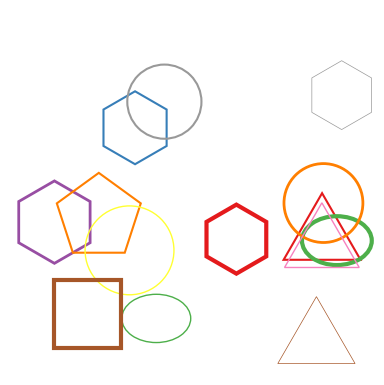[{"shape": "hexagon", "thickness": 3, "radius": 0.45, "center": [0.614, 0.379]}, {"shape": "triangle", "thickness": 1.5, "radius": 0.58, "center": [0.837, 0.383]}, {"shape": "hexagon", "thickness": 1.5, "radius": 0.47, "center": [0.351, 0.668]}, {"shape": "oval", "thickness": 1, "radius": 0.45, "center": [0.406, 0.173]}, {"shape": "oval", "thickness": 3, "radius": 0.45, "center": [0.875, 0.375]}, {"shape": "hexagon", "thickness": 2, "radius": 0.54, "center": [0.141, 0.423]}, {"shape": "circle", "thickness": 2, "radius": 0.51, "center": [0.84, 0.473]}, {"shape": "pentagon", "thickness": 1.5, "radius": 0.57, "center": [0.257, 0.436]}, {"shape": "circle", "thickness": 1, "radius": 0.58, "center": [0.336, 0.35]}, {"shape": "square", "thickness": 3, "radius": 0.44, "center": [0.227, 0.184]}, {"shape": "triangle", "thickness": 0.5, "radius": 0.58, "center": [0.822, 0.114]}, {"shape": "triangle", "thickness": 1, "radius": 0.56, "center": [0.836, 0.361]}, {"shape": "circle", "thickness": 1.5, "radius": 0.48, "center": [0.427, 0.736]}, {"shape": "hexagon", "thickness": 0.5, "radius": 0.45, "center": [0.887, 0.753]}]